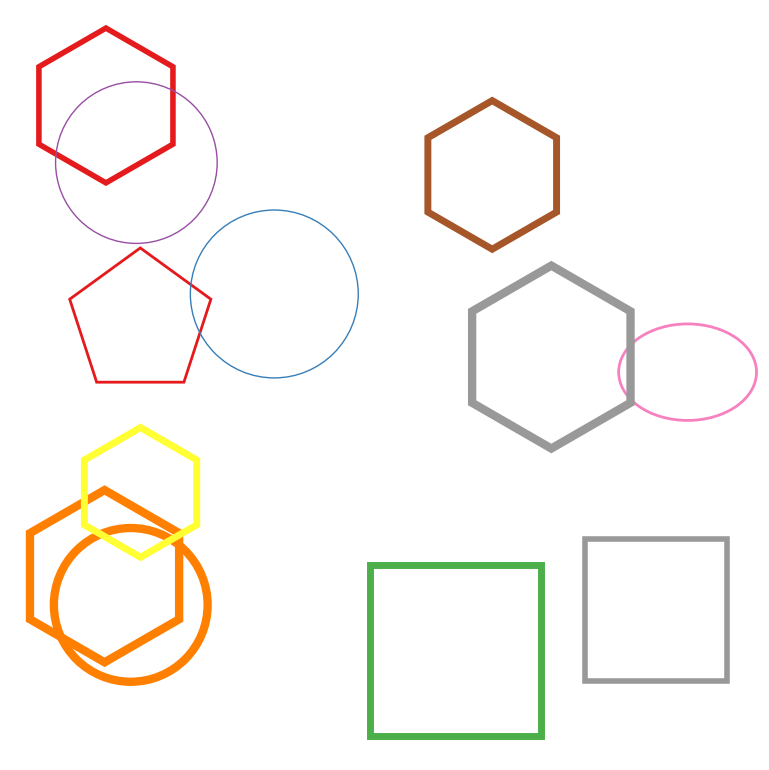[{"shape": "hexagon", "thickness": 2, "radius": 0.5, "center": [0.138, 0.863]}, {"shape": "pentagon", "thickness": 1, "radius": 0.48, "center": [0.182, 0.582]}, {"shape": "circle", "thickness": 0.5, "radius": 0.55, "center": [0.356, 0.618]}, {"shape": "square", "thickness": 2.5, "radius": 0.56, "center": [0.592, 0.155]}, {"shape": "circle", "thickness": 0.5, "radius": 0.52, "center": [0.177, 0.789]}, {"shape": "circle", "thickness": 3, "radius": 0.5, "center": [0.17, 0.214]}, {"shape": "hexagon", "thickness": 3, "radius": 0.56, "center": [0.136, 0.252]}, {"shape": "hexagon", "thickness": 2.5, "radius": 0.42, "center": [0.183, 0.36]}, {"shape": "hexagon", "thickness": 2.5, "radius": 0.48, "center": [0.639, 0.773]}, {"shape": "oval", "thickness": 1, "radius": 0.45, "center": [0.893, 0.517]}, {"shape": "square", "thickness": 2, "radius": 0.46, "center": [0.852, 0.208]}, {"shape": "hexagon", "thickness": 3, "radius": 0.59, "center": [0.716, 0.536]}]